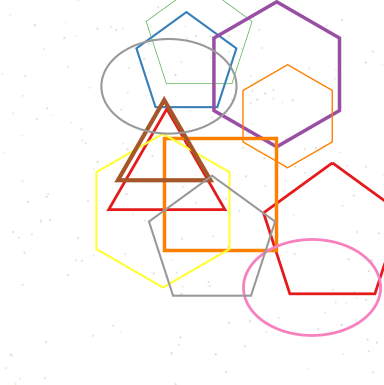[{"shape": "pentagon", "thickness": 2, "radius": 0.94, "center": [0.863, 0.389]}, {"shape": "triangle", "thickness": 2, "radius": 0.87, "center": [0.433, 0.543]}, {"shape": "pentagon", "thickness": 1.5, "radius": 0.68, "center": [0.484, 0.832]}, {"shape": "pentagon", "thickness": 0.5, "radius": 0.72, "center": [0.517, 0.9]}, {"shape": "hexagon", "thickness": 2.5, "radius": 0.94, "center": [0.719, 0.807]}, {"shape": "square", "thickness": 2.5, "radius": 0.72, "center": [0.571, 0.496]}, {"shape": "hexagon", "thickness": 1, "radius": 0.67, "center": [0.747, 0.698]}, {"shape": "hexagon", "thickness": 1.5, "radius": 1.0, "center": [0.423, 0.453]}, {"shape": "triangle", "thickness": 3, "radius": 0.69, "center": [0.427, 0.601]}, {"shape": "oval", "thickness": 2, "radius": 0.89, "center": [0.811, 0.253]}, {"shape": "oval", "thickness": 1.5, "radius": 0.88, "center": [0.439, 0.776]}, {"shape": "pentagon", "thickness": 1.5, "radius": 0.86, "center": [0.551, 0.371]}]